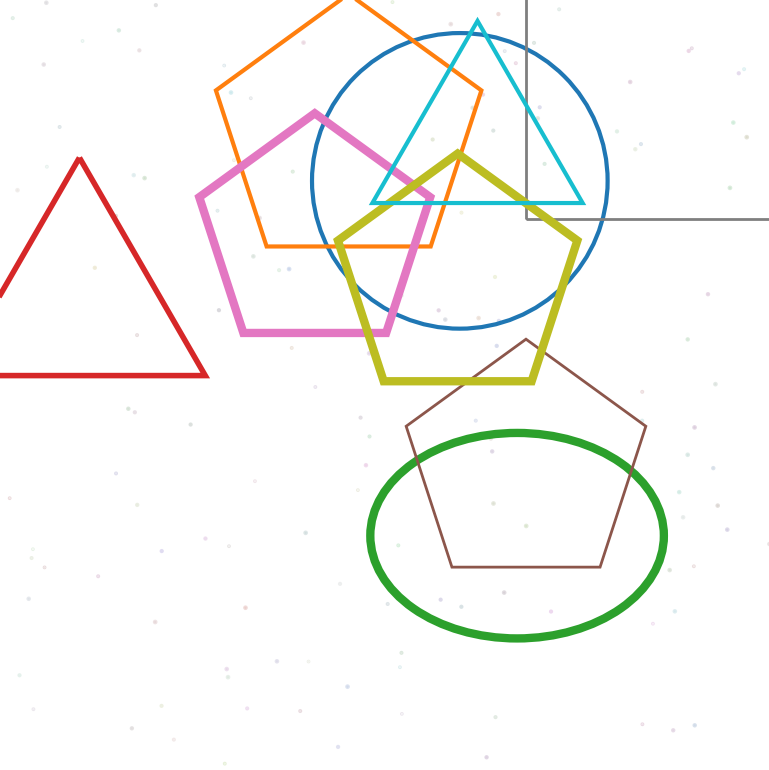[{"shape": "circle", "thickness": 1.5, "radius": 0.96, "center": [0.597, 0.765]}, {"shape": "pentagon", "thickness": 1.5, "radius": 0.91, "center": [0.453, 0.827]}, {"shape": "oval", "thickness": 3, "radius": 0.95, "center": [0.672, 0.304]}, {"shape": "triangle", "thickness": 2, "radius": 0.94, "center": [0.103, 0.607]}, {"shape": "pentagon", "thickness": 1, "radius": 0.82, "center": [0.683, 0.396]}, {"shape": "pentagon", "thickness": 3, "radius": 0.79, "center": [0.409, 0.695]}, {"shape": "square", "thickness": 1, "radius": 0.86, "center": [0.856, 0.889]}, {"shape": "pentagon", "thickness": 3, "radius": 0.82, "center": [0.594, 0.637]}, {"shape": "triangle", "thickness": 1.5, "radius": 0.79, "center": [0.62, 0.815]}]